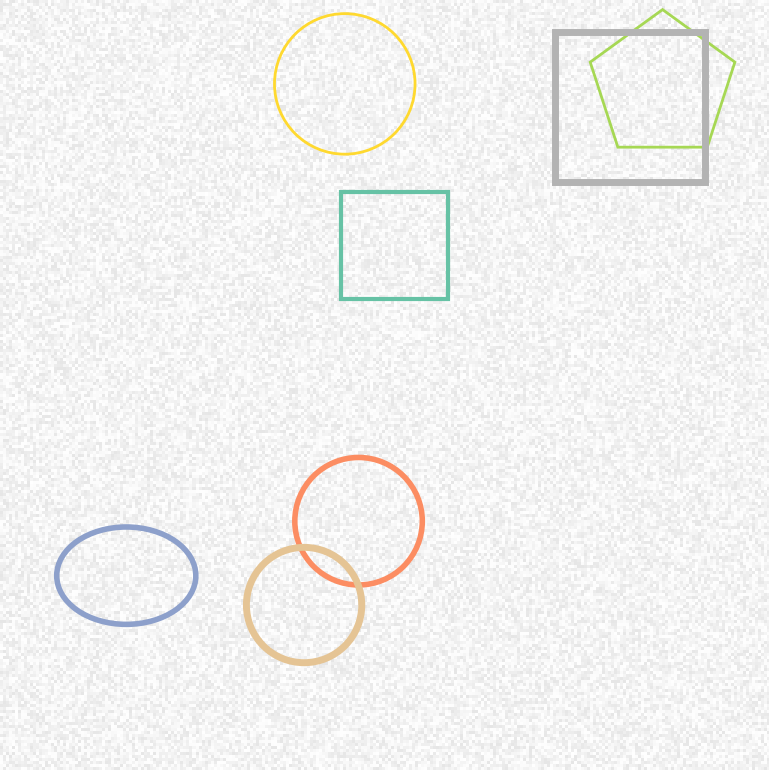[{"shape": "square", "thickness": 1.5, "radius": 0.35, "center": [0.512, 0.681]}, {"shape": "circle", "thickness": 2, "radius": 0.41, "center": [0.466, 0.323]}, {"shape": "oval", "thickness": 2, "radius": 0.45, "center": [0.164, 0.252]}, {"shape": "pentagon", "thickness": 1, "radius": 0.49, "center": [0.86, 0.889]}, {"shape": "circle", "thickness": 1, "radius": 0.46, "center": [0.448, 0.891]}, {"shape": "circle", "thickness": 2.5, "radius": 0.37, "center": [0.395, 0.214]}, {"shape": "square", "thickness": 2.5, "radius": 0.49, "center": [0.818, 0.861]}]